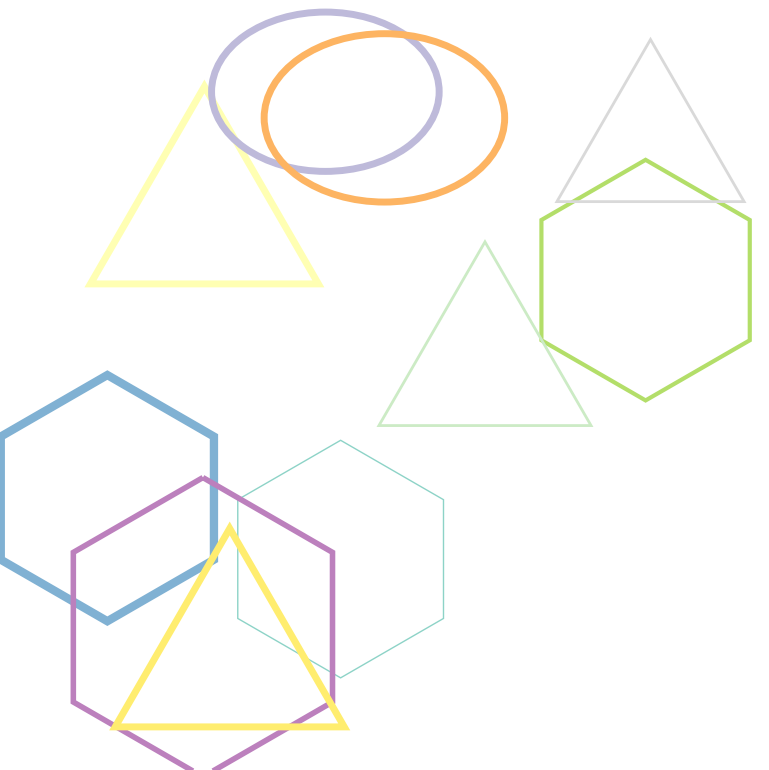[{"shape": "hexagon", "thickness": 0.5, "radius": 0.77, "center": [0.442, 0.274]}, {"shape": "triangle", "thickness": 2.5, "radius": 0.85, "center": [0.265, 0.717]}, {"shape": "oval", "thickness": 2.5, "radius": 0.74, "center": [0.423, 0.881]}, {"shape": "hexagon", "thickness": 3, "radius": 0.8, "center": [0.139, 0.353]}, {"shape": "oval", "thickness": 2.5, "radius": 0.78, "center": [0.499, 0.847]}, {"shape": "hexagon", "thickness": 1.5, "radius": 0.78, "center": [0.838, 0.636]}, {"shape": "triangle", "thickness": 1, "radius": 0.7, "center": [0.845, 0.808]}, {"shape": "hexagon", "thickness": 2, "radius": 0.97, "center": [0.264, 0.185]}, {"shape": "triangle", "thickness": 1, "radius": 0.8, "center": [0.63, 0.527]}, {"shape": "triangle", "thickness": 2.5, "radius": 0.86, "center": [0.298, 0.142]}]